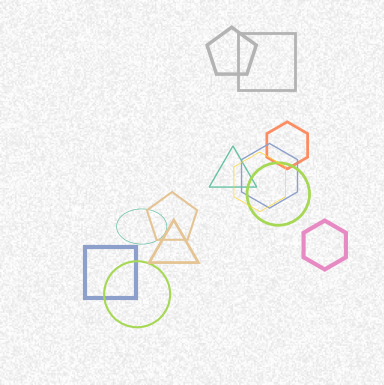[{"shape": "triangle", "thickness": 1, "radius": 0.36, "center": [0.605, 0.55]}, {"shape": "oval", "thickness": 0.5, "radius": 0.33, "center": [0.368, 0.412]}, {"shape": "hexagon", "thickness": 2, "radius": 0.31, "center": [0.746, 0.622]}, {"shape": "square", "thickness": 3, "radius": 0.33, "center": [0.286, 0.291]}, {"shape": "hexagon", "thickness": 1, "radius": 0.42, "center": [0.7, 0.543]}, {"shape": "hexagon", "thickness": 3, "radius": 0.32, "center": [0.843, 0.364]}, {"shape": "circle", "thickness": 2, "radius": 0.41, "center": [0.723, 0.496]}, {"shape": "circle", "thickness": 1.5, "radius": 0.43, "center": [0.356, 0.236]}, {"shape": "hexagon", "thickness": 0.5, "radius": 0.39, "center": [0.675, 0.528]}, {"shape": "triangle", "thickness": 2, "radius": 0.37, "center": [0.451, 0.355]}, {"shape": "pentagon", "thickness": 1.5, "radius": 0.34, "center": [0.447, 0.433]}, {"shape": "pentagon", "thickness": 2.5, "radius": 0.34, "center": [0.602, 0.862]}, {"shape": "square", "thickness": 2, "radius": 0.37, "center": [0.693, 0.84]}]